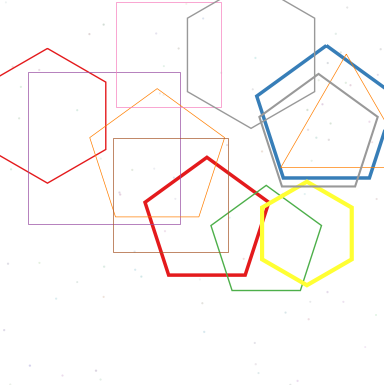[{"shape": "hexagon", "thickness": 1, "radius": 0.87, "center": [0.123, 0.699]}, {"shape": "pentagon", "thickness": 2.5, "radius": 0.85, "center": [0.537, 0.422]}, {"shape": "pentagon", "thickness": 2.5, "radius": 0.95, "center": [0.848, 0.692]}, {"shape": "pentagon", "thickness": 1, "radius": 0.75, "center": [0.691, 0.368]}, {"shape": "square", "thickness": 0.5, "radius": 0.99, "center": [0.269, 0.616]}, {"shape": "triangle", "thickness": 0.5, "radius": 0.98, "center": [0.899, 0.663]}, {"shape": "pentagon", "thickness": 0.5, "radius": 0.92, "center": [0.408, 0.586]}, {"shape": "hexagon", "thickness": 3, "radius": 0.67, "center": [0.797, 0.394]}, {"shape": "square", "thickness": 0.5, "radius": 0.74, "center": [0.442, 0.494]}, {"shape": "square", "thickness": 0.5, "radius": 0.68, "center": [0.438, 0.858]}, {"shape": "pentagon", "thickness": 1.5, "radius": 0.81, "center": [0.827, 0.646]}, {"shape": "hexagon", "thickness": 1, "radius": 0.95, "center": [0.652, 0.857]}]